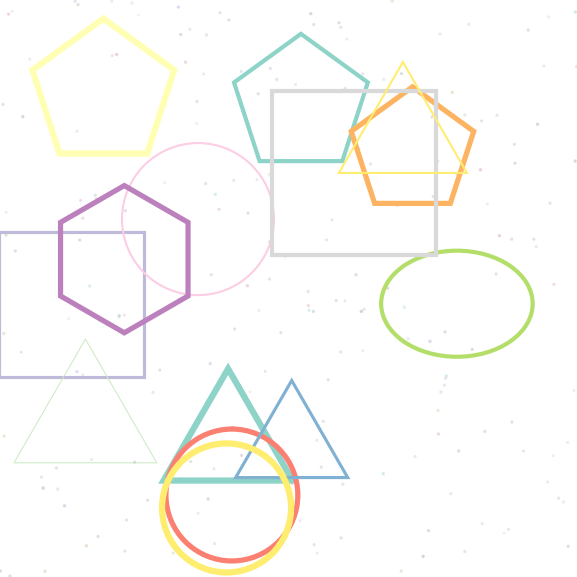[{"shape": "triangle", "thickness": 3, "radius": 0.65, "center": [0.395, 0.232]}, {"shape": "pentagon", "thickness": 2, "radius": 0.61, "center": [0.521, 0.819]}, {"shape": "pentagon", "thickness": 3, "radius": 0.65, "center": [0.179, 0.838]}, {"shape": "square", "thickness": 1.5, "radius": 0.63, "center": [0.124, 0.472]}, {"shape": "circle", "thickness": 2.5, "radius": 0.57, "center": [0.402, 0.142]}, {"shape": "triangle", "thickness": 1.5, "radius": 0.56, "center": [0.505, 0.228]}, {"shape": "pentagon", "thickness": 2.5, "radius": 0.56, "center": [0.714, 0.737]}, {"shape": "oval", "thickness": 2, "radius": 0.66, "center": [0.791, 0.473]}, {"shape": "circle", "thickness": 1, "radius": 0.66, "center": [0.343, 0.62]}, {"shape": "square", "thickness": 2, "radius": 0.71, "center": [0.612, 0.7]}, {"shape": "hexagon", "thickness": 2.5, "radius": 0.64, "center": [0.215, 0.55]}, {"shape": "triangle", "thickness": 0.5, "radius": 0.71, "center": [0.148, 0.269]}, {"shape": "triangle", "thickness": 1, "radius": 0.64, "center": [0.698, 0.764]}, {"shape": "circle", "thickness": 3, "radius": 0.56, "center": [0.392, 0.12]}]